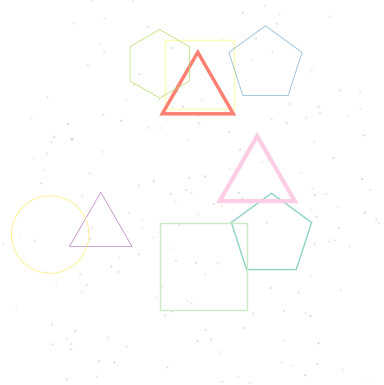[{"shape": "pentagon", "thickness": 1, "radius": 0.55, "center": [0.705, 0.388]}, {"shape": "square", "thickness": 1, "radius": 0.45, "center": [0.518, 0.806]}, {"shape": "triangle", "thickness": 2.5, "radius": 0.53, "center": [0.514, 0.758]}, {"shape": "pentagon", "thickness": 0.5, "radius": 0.5, "center": [0.69, 0.833]}, {"shape": "hexagon", "thickness": 0.5, "radius": 0.45, "center": [0.415, 0.834]}, {"shape": "triangle", "thickness": 3, "radius": 0.56, "center": [0.668, 0.534]}, {"shape": "triangle", "thickness": 0.5, "radius": 0.47, "center": [0.262, 0.407]}, {"shape": "square", "thickness": 1, "radius": 0.57, "center": [0.529, 0.307]}, {"shape": "circle", "thickness": 0.5, "radius": 0.5, "center": [0.13, 0.391]}]